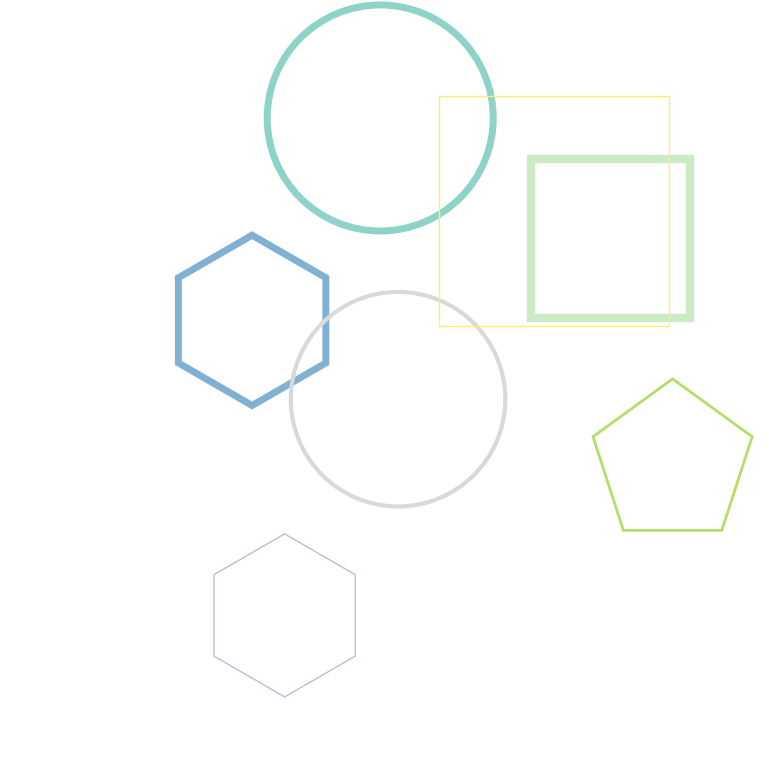[{"shape": "circle", "thickness": 2.5, "radius": 0.73, "center": [0.494, 0.847]}, {"shape": "hexagon", "thickness": 0.5, "radius": 0.53, "center": [0.37, 0.201]}, {"shape": "hexagon", "thickness": 2.5, "radius": 0.55, "center": [0.327, 0.584]}, {"shape": "pentagon", "thickness": 1, "radius": 0.54, "center": [0.873, 0.399]}, {"shape": "circle", "thickness": 1.5, "radius": 0.7, "center": [0.517, 0.482]}, {"shape": "square", "thickness": 3, "radius": 0.52, "center": [0.792, 0.69]}, {"shape": "square", "thickness": 0.5, "radius": 0.75, "center": [0.719, 0.725]}]